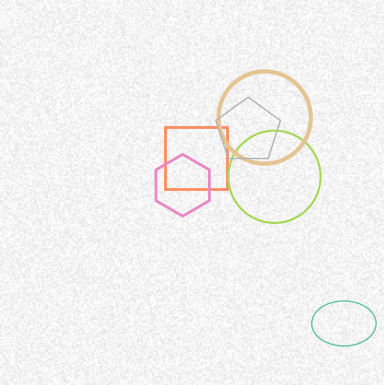[{"shape": "oval", "thickness": 1, "radius": 0.42, "center": [0.893, 0.16]}, {"shape": "square", "thickness": 2, "radius": 0.41, "center": [0.509, 0.589]}, {"shape": "hexagon", "thickness": 2, "radius": 0.4, "center": [0.475, 0.519]}, {"shape": "circle", "thickness": 1.5, "radius": 0.6, "center": [0.713, 0.541]}, {"shape": "circle", "thickness": 3, "radius": 0.6, "center": [0.687, 0.695]}, {"shape": "pentagon", "thickness": 1, "radius": 0.44, "center": [0.645, 0.66]}]